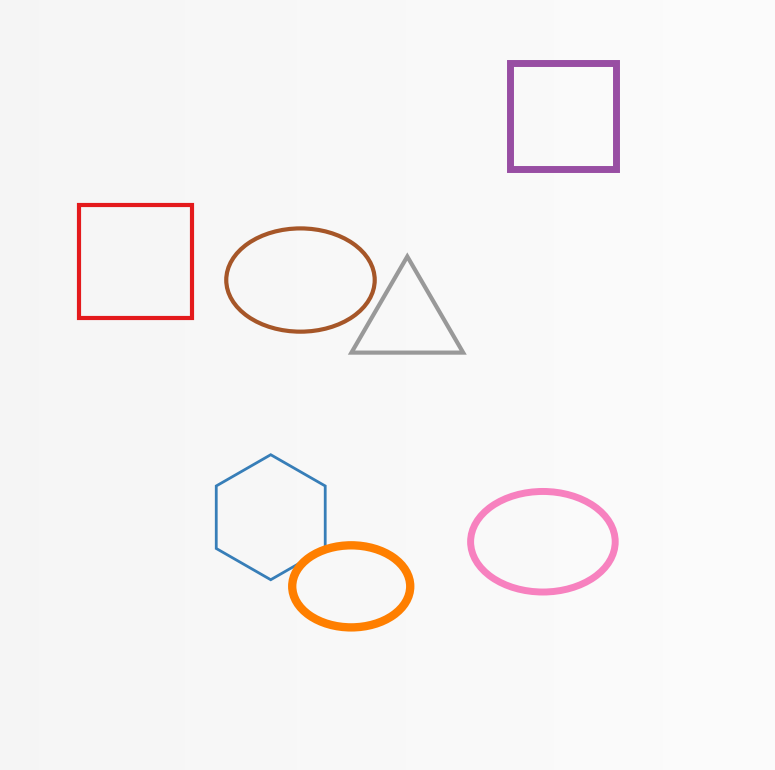[{"shape": "square", "thickness": 1.5, "radius": 0.37, "center": [0.175, 0.661]}, {"shape": "hexagon", "thickness": 1, "radius": 0.41, "center": [0.349, 0.328]}, {"shape": "square", "thickness": 2.5, "radius": 0.34, "center": [0.727, 0.85]}, {"shape": "oval", "thickness": 3, "radius": 0.38, "center": [0.453, 0.239]}, {"shape": "oval", "thickness": 1.5, "radius": 0.48, "center": [0.388, 0.636]}, {"shape": "oval", "thickness": 2.5, "radius": 0.47, "center": [0.701, 0.296]}, {"shape": "triangle", "thickness": 1.5, "radius": 0.42, "center": [0.526, 0.584]}]